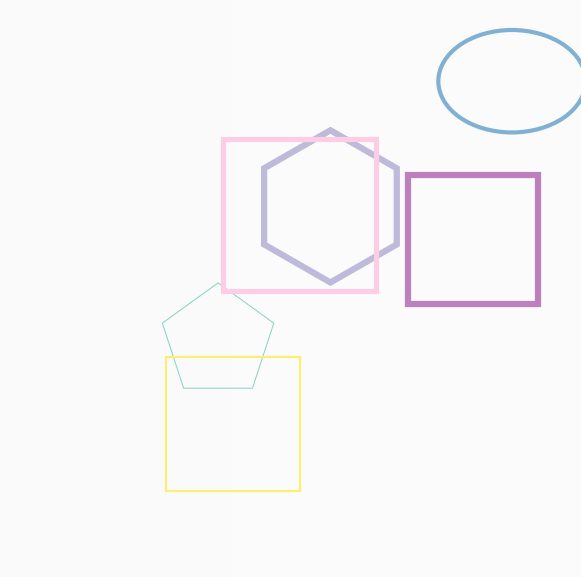[{"shape": "pentagon", "thickness": 0.5, "radius": 0.5, "center": [0.375, 0.408]}, {"shape": "hexagon", "thickness": 3, "radius": 0.66, "center": [0.568, 0.642]}, {"shape": "oval", "thickness": 2, "radius": 0.63, "center": [0.881, 0.858]}, {"shape": "square", "thickness": 2.5, "radius": 0.66, "center": [0.516, 0.627]}, {"shape": "square", "thickness": 3, "radius": 0.56, "center": [0.814, 0.584]}, {"shape": "square", "thickness": 1, "radius": 0.58, "center": [0.401, 0.265]}]